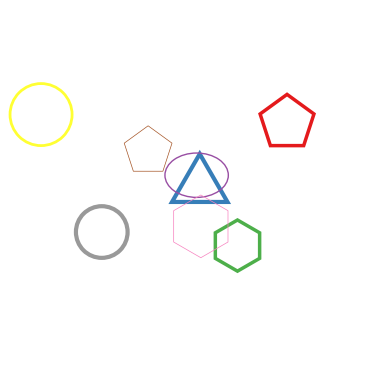[{"shape": "pentagon", "thickness": 2.5, "radius": 0.37, "center": [0.746, 0.681]}, {"shape": "triangle", "thickness": 3, "radius": 0.42, "center": [0.519, 0.517]}, {"shape": "hexagon", "thickness": 2.5, "radius": 0.33, "center": [0.617, 0.362]}, {"shape": "oval", "thickness": 1, "radius": 0.41, "center": [0.511, 0.545]}, {"shape": "circle", "thickness": 2, "radius": 0.4, "center": [0.107, 0.702]}, {"shape": "pentagon", "thickness": 0.5, "radius": 0.33, "center": [0.385, 0.608]}, {"shape": "hexagon", "thickness": 0.5, "radius": 0.41, "center": [0.522, 0.412]}, {"shape": "circle", "thickness": 3, "radius": 0.34, "center": [0.264, 0.397]}]